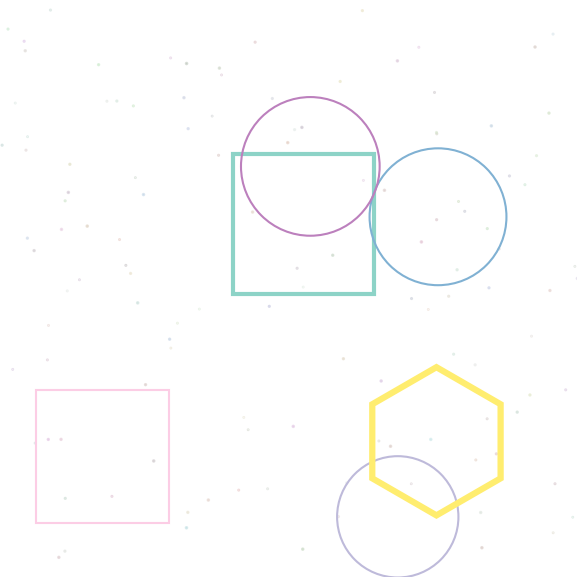[{"shape": "square", "thickness": 2, "radius": 0.61, "center": [0.526, 0.611]}, {"shape": "circle", "thickness": 1, "radius": 0.53, "center": [0.689, 0.104]}, {"shape": "circle", "thickness": 1, "radius": 0.59, "center": [0.758, 0.624]}, {"shape": "square", "thickness": 1, "radius": 0.57, "center": [0.177, 0.208]}, {"shape": "circle", "thickness": 1, "radius": 0.6, "center": [0.537, 0.711]}, {"shape": "hexagon", "thickness": 3, "radius": 0.64, "center": [0.756, 0.235]}]